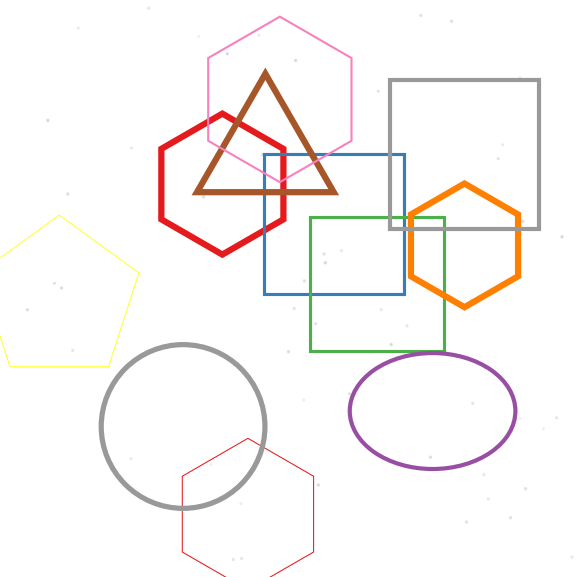[{"shape": "hexagon", "thickness": 3, "radius": 0.61, "center": [0.385, 0.68]}, {"shape": "hexagon", "thickness": 0.5, "radius": 0.66, "center": [0.429, 0.109]}, {"shape": "square", "thickness": 1.5, "radius": 0.61, "center": [0.579, 0.611]}, {"shape": "square", "thickness": 1.5, "radius": 0.58, "center": [0.653, 0.507]}, {"shape": "oval", "thickness": 2, "radius": 0.72, "center": [0.749, 0.287]}, {"shape": "hexagon", "thickness": 3, "radius": 0.54, "center": [0.804, 0.574]}, {"shape": "pentagon", "thickness": 0.5, "radius": 0.73, "center": [0.103, 0.482]}, {"shape": "triangle", "thickness": 3, "radius": 0.68, "center": [0.46, 0.735]}, {"shape": "hexagon", "thickness": 1, "radius": 0.72, "center": [0.485, 0.827]}, {"shape": "square", "thickness": 2, "radius": 0.64, "center": [0.805, 0.731]}, {"shape": "circle", "thickness": 2.5, "radius": 0.71, "center": [0.317, 0.261]}]